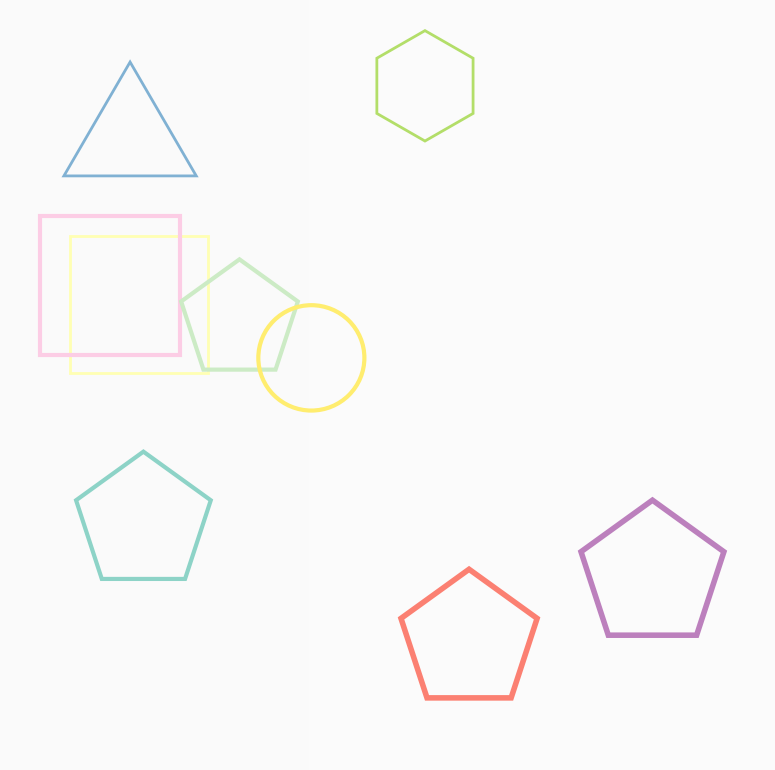[{"shape": "pentagon", "thickness": 1.5, "radius": 0.46, "center": [0.185, 0.322]}, {"shape": "square", "thickness": 1, "radius": 0.44, "center": [0.179, 0.605]}, {"shape": "pentagon", "thickness": 2, "radius": 0.46, "center": [0.605, 0.168]}, {"shape": "triangle", "thickness": 1, "radius": 0.49, "center": [0.168, 0.821]}, {"shape": "hexagon", "thickness": 1, "radius": 0.36, "center": [0.548, 0.889]}, {"shape": "square", "thickness": 1.5, "radius": 0.45, "center": [0.142, 0.629]}, {"shape": "pentagon", "thickness": 2, "radius": 0.48, "center": [0.842, 0.253]}, {"shape": "pentagon", "thickness": 1.5, "radius": 0.4, "center": [0.309, 0.584]}, {"shape": "circle", "thickness": 1.5, "radius": 0.34, "center": [0.402, 0.535]}]